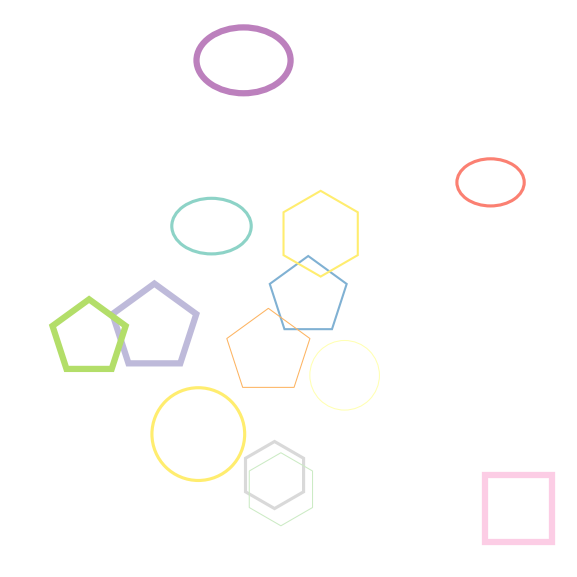[{"shape": "oval", "thickness": 1.5, "radius": 0.34, "center": [0.366, 0.608]}, {"shape": "circle", "thickness": 0.5, "radius": 0.3, "center": [0.597, 0.349]}, {"shape": "pentagon", "thickness": 3, "radius": 0.38, "center": [0.267, 0.432]}, {"shape": "oval", "thickness": 1.5, "radius": 0.29, "center": [0.849, 0.683]}, {"shape": "pentagon", "thickness": 1, "radius": 0.35, "center": [0.534, 0.486]}, {"shape": "pentagon", "thickness": 0.5, "radius": 0.38, "center": [0.465, 0.39]}, {"shape": "pentagon", "thickness": 3, "radius": 0.33, "center": [0.154, 0.414]}, {"shape": "square", "thickness": 3, "radius": 0.29, "center": [0.898, 0.119]}, {"shape": "hexagon", "thickness": 1.5, "radius": 0.29, "center": [0.475, 0.177]}, {"shape": "oval", "thickness": 3, "radius": 0.41, "center": [0.422, 0.895]}, {"shape": "hexagon", "thickness": 0.5, "radius": 0.32, "center": [0.486, 0.152]}, {"shape": "circle", "thickness": 1.5, "radius": 0.4, "center": [0.343, 0.247]}, {"shape": "hexagon", "thickness": 1, "radius": 0.37, "center": [0.555, 0.594]}]